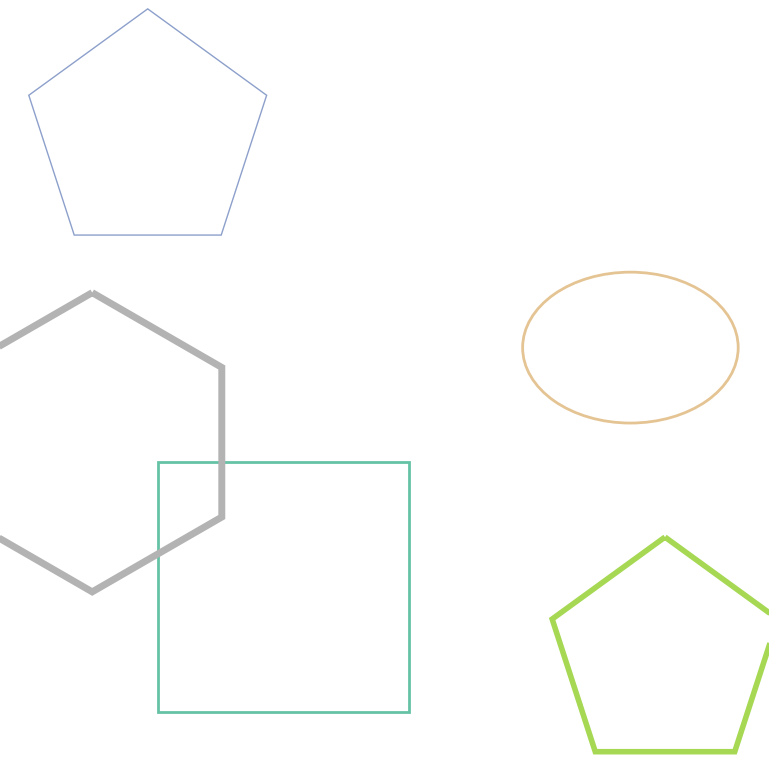[{"shape": "square", "thickness": 1, "radius": 0.81, "center": [0.369, 0.237]}, {"shape": "pentagon", "thickness": 0.5, "radius": 0.81, "center": [0.192, 0.826]}, {"shape": "pentagon", "thickness": 2, "radius": 0.77, "center": [0.864, 0.148]}, {"shape": "oval", "thickness": 1, "radius": 0.7, "center": [0.819, 0.549]}, {"shape": "hexagon", "thickness": 2.5, "radius": 0.97, "center": [0.12, 0.426]}]